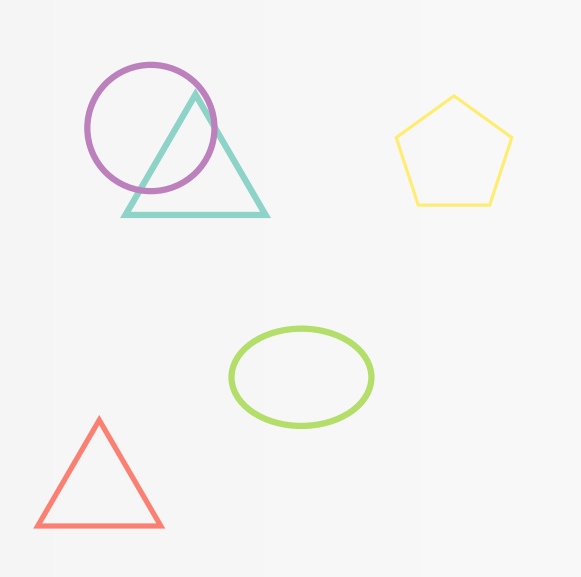[{"shape": "triangle", "thickness": 3, "radius": 0.7, "center": [0.336, 0.697]}, {"shape": "triangle", "thickness": 2.5, "radius": 0.61, "center": [0.171, 0.149]}, {"shape": "oval", "thickness": 3, "radius": 0.6, "center": [0.519, 0.346]}, {"shape": "circle", "thickness": 3, "radius": 0.55, "center": [0.26, 0.777]}, {"shape": "pentagon", "thickness": 1.5, "radius": 0.52, "center": [0.781, 0.729]}]